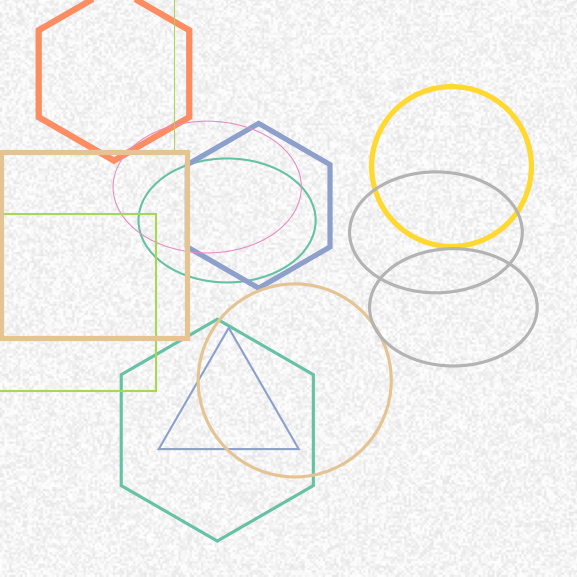[{"shape": "oval", "thickness": 1, "radius": 0.77, "center": [0.393, 0.617]}, {"shape": "hexagon", "thickness": 1.5, "radius": 0.96, "center": [0.376, 0.254]}, {"shape": "hexagon", "thickness": 3, "radius": 0.75, "center": [0.197, 0.871]}, {"shape": "hexagon", "thickness": 2.5, "radius": 0.71, "center": [0.448, 0.643]}, {"shape": "triangle", "thickness": 1, "radius": 0.7, "center": [0.396, 0.291]}, {"shape": "oval", "thickness": 0.5, "radius": 0.82, "center": [0.359, 0.675]}, {"shape": "square", "thickness": 1, "radius": 0.76, "center": [0.118, 0.475]}, {"shape": "square", "thickness": 0.5, "radius": 0.82, "center": [0.137, 0.897]}, {"shape": "circle", "thickness": 2.5, "radius": 0.69, "center": [0.782, 0.711]}, {"shape": "circle", "thickness": 1.5, "radius": 0.84, "center": [0.51, 0.34]}, {"shape": "square", "thickness": 2.5, "radius": 0.8, "center": [0.162, 0.575]}, {"shape": "oval", "thickness": 1.5, "radius": 0.75, "center": [0.755, 0.597]}, {"shape": "oval", "thickness": 1.5, "radius": 0.73, "center": [0.785, 0.467]}]